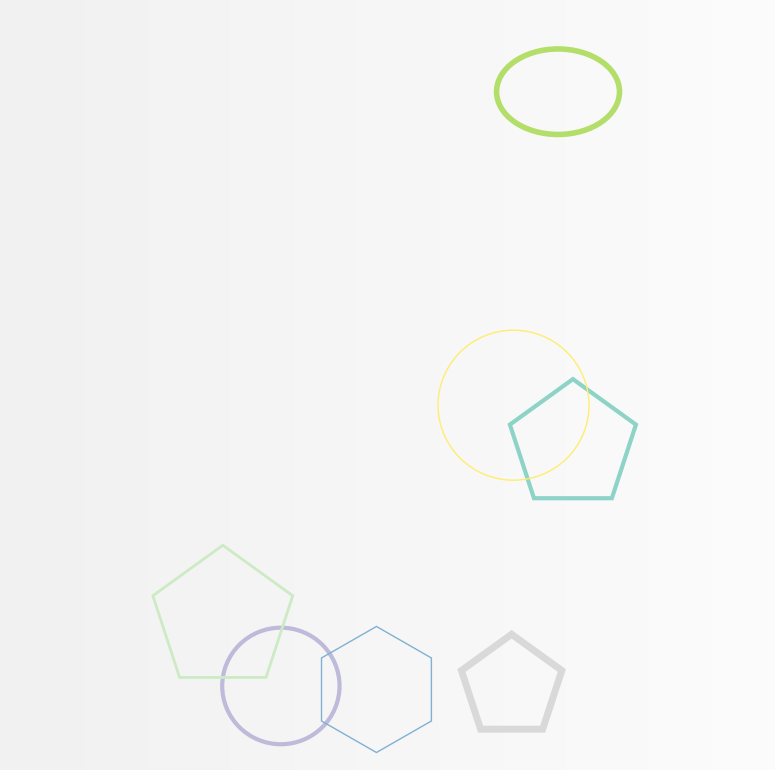[{"shape": "pentagon", "thickness": 1.5, "radius": 0.43, "center": [0.739, 0.422]}, {"shape": "circle", "thickness": 1.5, "radius": 0.38, "center": [0.362, 0.109]}, {"shape": "hexagon", "thickness": 0.5, "radius": 0.41, "center": [0.486, 0.105]}, {"shape": "oval", "thickness": 2, "radius": 0.4, "center": [0.72, 0.881]}, {"shape": "pentagon", "thickness": 2.5, "radius": 0.34, "center": [0.66, 0.108]}, {"shape": "pentagon", "thickness": 1, "radius": 0.47, "center": [0.287, 0.197]}, {"shape": "circle", "thickness": 0.5, "radius": 0.49, "center": [0.663, 0.474]}]